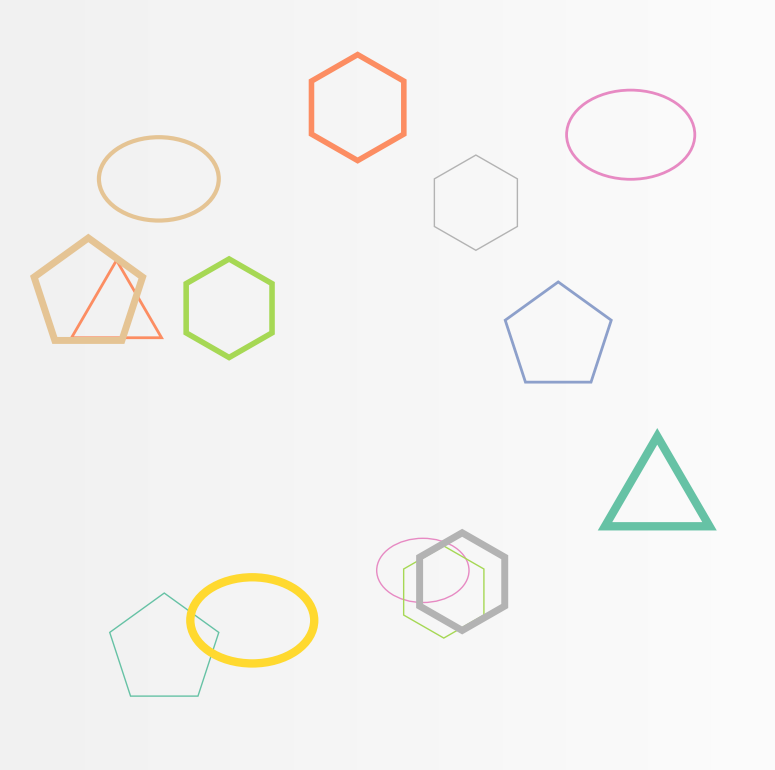[{"shape": "pentagon", "thickness": 0.5, "radius": 0.37, "center": [0.212, 0.156]}, {"shape": "triangle", "thickness": 3, "radius": 0.39, "center": [0.848, 0.355]}, {"shape": "hexagon", "thickness": 2, "radius": 0.34, "center": [0.461, 0.86]}, {"shape": "triangle", "thickness": 1, "radius": 0.34, "center": [0.15, 0.595]}, {"shape": "pentagon", "thickness": 1, "radius": 0.36, "center": [0.72, 0.562]}, {"shape": "oval", "thickness": 0.5, "radius": 0.3, "center": [0.546, 0.259]}, {"shape": "oval", "thickness": 1, "radius": 0.41, "center": [0.814, 0.825]}, {"shape": "hexagon", "thickness": 0.5, "radius": 0.3, "center": [0.573, 0.231]}, {"shape": "hexagon", "thickness": 2, "radius": 0.32, "center": [0.296, 0.6]}, {"shape": "oval", "thickness": 3, "radius": 0.4, "center": [0.326, 0.194]}, {"shape": "oval", "thickness": 1.5, "radius": 0.39, "center": [0.205, 0.768]}, {"shape": "pentagon", "thickness": 2.5, "radius": 0.37, "center": [0.114, 0.617]}, {"shape": "hexagon", "thickness": 2.5, "radius": 0.32, "center": [0.596, 0.245]}, {"shape": "hexagon", "thickness": 0.5, "radius": 0.31, "center": [0.614, 0.737]}]